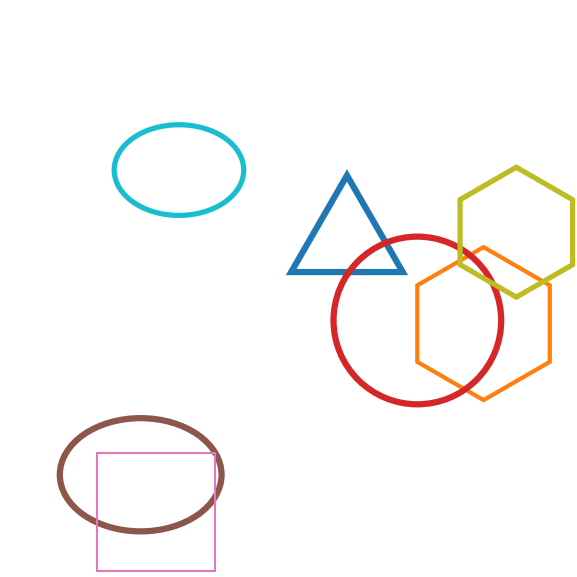[{"shape": "triangle", "thickness": 3, "radius": 0.56, "center": [0.601, 0.584]}, {"shape": "hexagon", "thickness": 2, "radius": 0.66, "center": [0.837, 0.439]}, {"shape": "circle", "thickness": 3, "radius": 0.73, "center": [0.723, 0.444]}, {"shape": "oval", "thickness": 3, "radius": 0.7, "center": [0.244, 0.177]}, {"shape": "square", "thickness": 1, "radius": 0.51, "center": [0.27, 0.112]}, {"shape": "hexagon", "thickness": 2.5, "radius": 0.56, "center": [0.894, 0.597]}, {"shape": "oval", "thickness": 2.5, "radius": 0.56, "center": [0.31, 0.705]}]